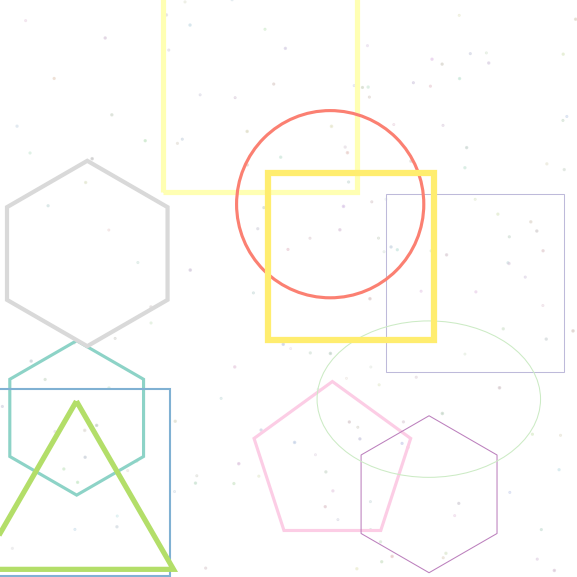[{"shape": "hexagon", "thickness": 1.5, "radius": 0.67, "center": [0.133, 0.276]}, {"shape": "square", "thickness": 2.5, "radius": 0.84, "center": [0.45, 0.834]}, {"shape": "square", "thickness": 0.5, "radius": 0.77, "center": [0.823, 0.509]}, {"shape": "circle", "thickness": 1.5, "radius": 0.81, "center": [0.572, 0.646]}, {"shape": "square", "thickness": 1, "radius": 0.81, "center": [0.132, 0.164]}, {"shape": "triangle", "thickness": 2.5, "radius": 0.97, "center": [0.132, 0.11]}, {"shape": "pentagon", "thickness": 1.5, "radius": 0.71, "center": [0.576, 0.196]}, {"shape": "hexagon", "thickness": 2, "radius": 0.8, "center": [0.151, 0.56]}, {"shape": "hexagon", "thickness": 0.5, "radius": 0.68, "center": [0.743, 0.143]}, {"shape": "oval", "thickness": 0.5, "radius": 0.97, "center": [0.743, 0.308]}, {"shape": "square", "thickness": 3, "radius": 0.72, "center": [0.608, 0.555]}]